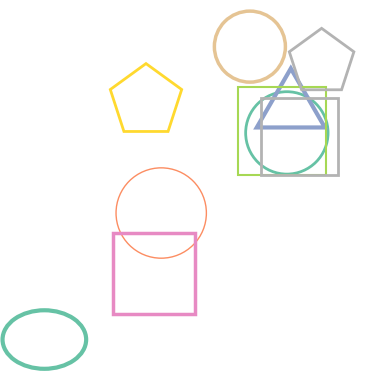[{"shape": "circle", "thickness": 2, "radius": 0.54, "center": [0.745, 0.655]}, {"shape": "oval", "thickness": 3, "radius": 0.54, "center": [0.115, 0.118]}, {"shape": "circle", "thickness": 1, "radius": 0.59, "center": [0.419, 0.447]}, {"shape": "triangle", "thickness": 3, "radius": 0.51, "center": [0.755, 0.72]}, {"shape": "square", "thickness": 2.5, "radius": 0.53, "center": [0.399, 0.29]}, {"shape": "square", "thickness": 1.5, "radius": 0.57, "center": [0.731, 0.659]}, {"shape": "pentagon", "thickness": 2, "radius": 0.49, "center": [0.379, 0.737]}, {"shape": "circle", "thickness": 2.5, "radius": 0.46, "center": [0.649, 0.879]}, {"shape": "square", "thickness": 2, "radius": 0.5, "center": [0.778, 0.646]}, {"shape": "pentagon", "thickness": 2, "radius": 0.44, "center": [0.835, 0.838]}]